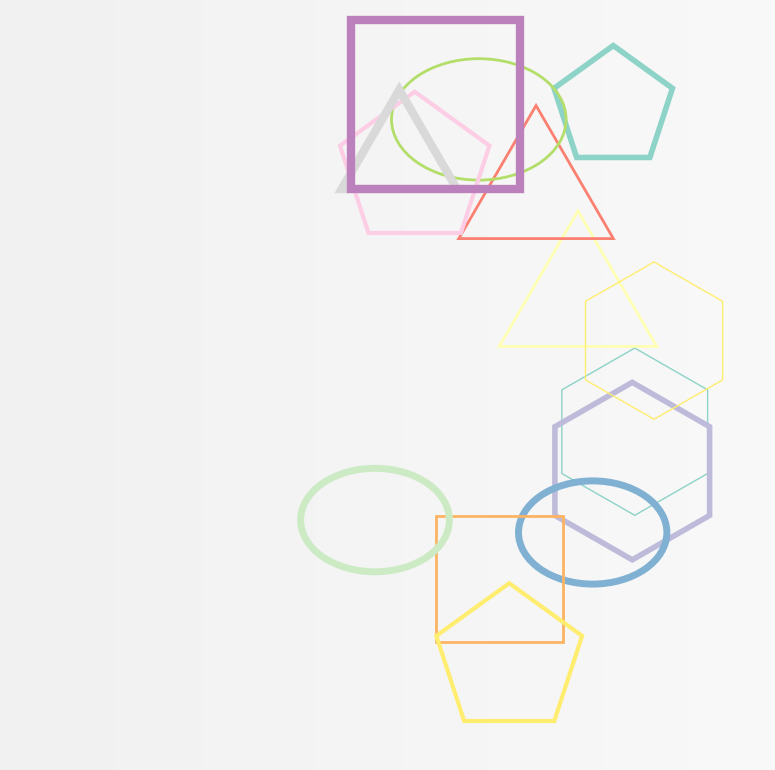[{"shape": "pentagon", "thickness": 2, "radius": 0.4, "center": [0.791, 0.86]}, {"shape": "hexagon", "thickness": 0.5, "radius": 0.54, "center": [0.819, 0.439]}, {"shape": "triangle", "thickness": 1, "radius": 0.59, "center": [0.746, 0.609]}, {"shape": "hexagon", "thickness": 2, "radius": 0.58, "center": [0.816, 0.388]}, {"shape": "triangle", "thickness": 1, "radius": 0.58, "center": [0.692, 0.748]}, {"shape": "oval", "thickness": 2.5, "radius": 0.48, "center": [0.765, 0.308]}, {"shape": "square", "thickness": 1, "radius": 0.41, "center": [0.644, 0.248]}, {"shape": "oval", "thickness": 1, "radius": 0.56, "center": [0.618, 0.845]}, {"shape": "pentagon", "thickness": 1.5, "radius": 0.51, "center": [0.535, 0.779]}, {"shape": "triangle", "thickness": 3, "radius": 0.43, "center": [0.515, 0.797]}, {"shape": "square", "thickness": 3, "radius": 0.55, "center": [0.562, 0.864]}, {"shape": "oval", "thickness": 2.5, "radius": 0.48, "center": [0.484, 0.325]}, {"shape": "hexagon", "thickness": 0.5, "radius": 0.51, "center": [0.844, 0.558]}, {"shape": "pentagon", "thickness": 1.5, "radius": 0.49, "center": [0.657, 0.144]}]